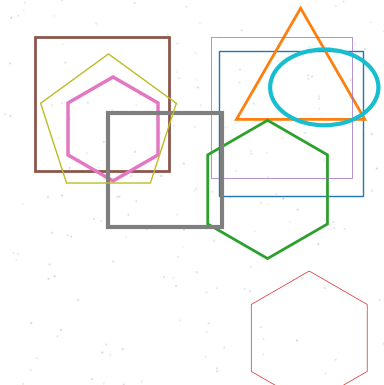[{"shape": "square", "thickness": 1, "radius": 0.94, "center": [0.756, 0.679]}, {"shape": "triangle", "thickness": 2, "radius": 0.96, "center": [0.781, 0.786]}, {"shape": "hexagon", "thickness": 2, "radius": 0.9, "center": [0.695, 0.508]}, {"shape": "hexagon", "thickness": 0.5, "radius": 0.87, "center": [0.803, 0.122]}, {"shape": "square", "thickness": 0.5, "radius": 0.92, "center": [0.732, 0.722]}, {"shape": "square", "thickness": 2, "radius": 0.87, "center": [0.265, 0.73]}, {"shape": "hexagon", "thickness": 2.5, "radius": 0.67, "center": [0.294, 0.665]}, {"shape": "square", "thickness": 3, "radius": 0.74, "center": [0.43, 0.558]}, {"shape": "pentagon", "thickness": 1, "radius": 0.93, "center": [0.282, 0.675]}, {"shape": "oval", "thickness": 3, "radius": 0.7, "center": [0.842, 0.773]}]